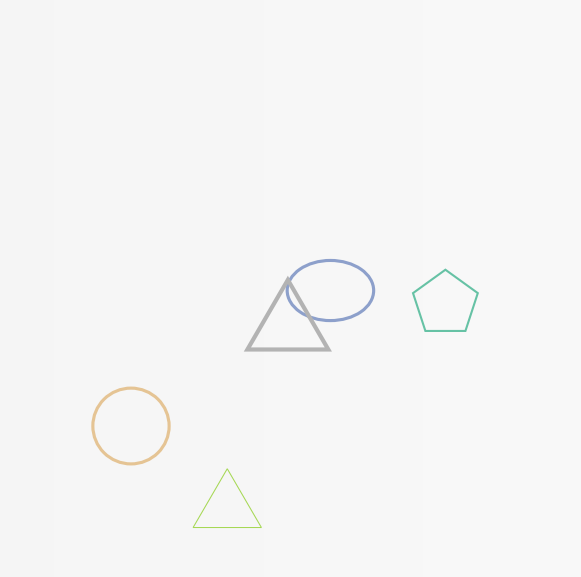[{"shape": "pentagon", "thickness": 1, "radius": 0.29, "center": [0.766, 0.473]}, {"shape": "oval", "thickness": 1.5, "radius": 0.37, "center": [0.568, 0.496]}, {"shape": "triangle", "thickness": 0.5, "radius": 0.34, "center": [0.391, 0.12]}, {"shape": "circle", "thickness": 1.5, "radius": 0.33, "center": [0.225, 0.261]}, {"shape": "triangle", "thickness": 2, "radius": 0.4, "center": [0.495, 0.434]}]